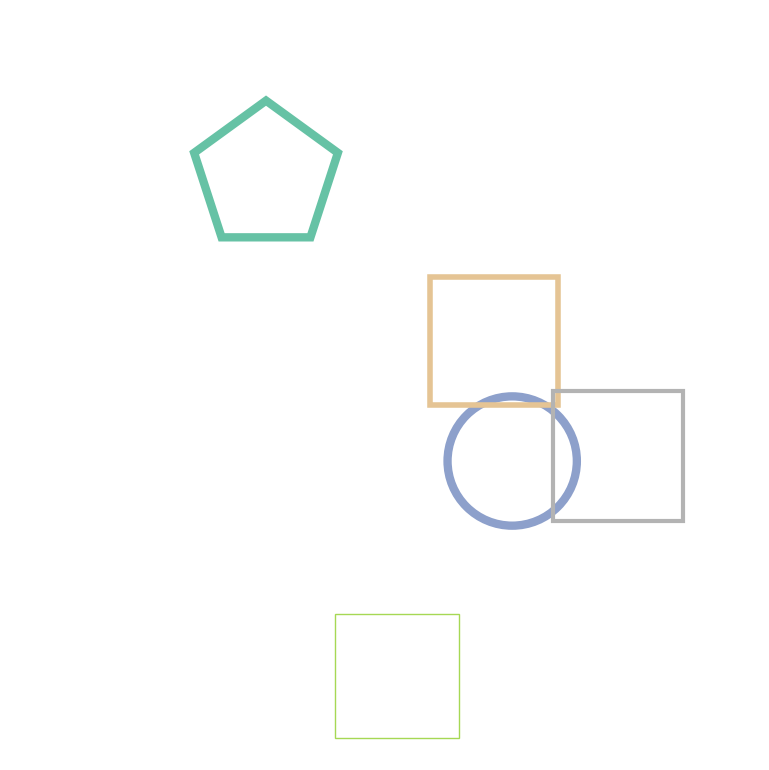[{"shape": "pentagon", "thickness": 3, "radius": 0.49, "center": [0.345, 0.771]}, {"shape": "circle", "thickness": 3, "radius": 0.42, "center": [0.665, 0.401]}, {"shape": "square", "thickness": 0.5, "radius": 0.4, "center": [0.516, 0.122]}, {"shape": "square", "thickness": 2, "radius": 0.42, "center": [0.641, 0.557]}, {"shape": "square", "thickness": 1.5, "radius": 0.42, "center": [0.802, 0.408]}]